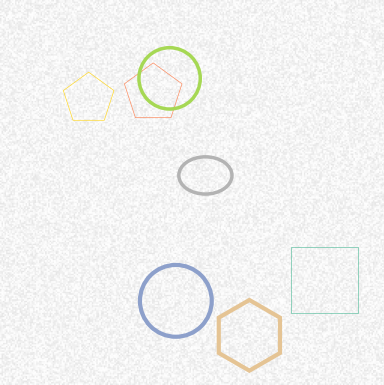[{"shape": "square", "thickness": 0.5, "radius": 0.43, "center": [0.843, 0.272]}, {"shape": "pentagon", "thickness": 0.5, "radius": 0.39, "center": [0.398, 0.758]}, {"shape": "circle", "thickness": 3, "radius": 0.47, "center": [0.457, 0.219]}, {"shape": "circle", "thickness": 2.5, "radius": 0.4, "center": [0.441, 0.796]}, {"shape": "pentagon", "thickness": 0.5, "radius": 0.35, "center": [0.23, 0.743]}, {"shape": "hexagon", "thickness": 3, "radius": 0.46, "center": [0.648, 0.129]}, {"shape": "oval", "thickness": 2.5, "radius": 0.35, "center": [0.534, 0.544]}]